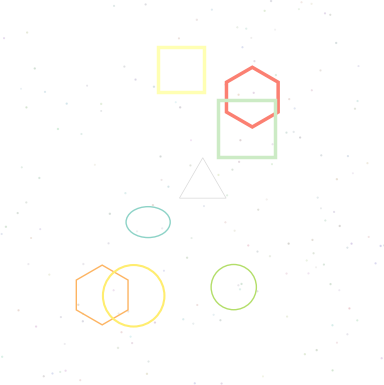[{"shape": "oval", "thickness": 1, "radius": 0.29, "center": [0.385, 0.423]}, {"shape": "square", "thickness": 2.5, "radius": 0.29, "center": [0.47, 0.819]}, {"shape": "hexagon", "thickness": 2.5, "radius": 0.39, "center": [0.655, 0.748]}, {"shape": "hexagon", "thickness": 1, "radius": 0.39, "center": [0.265, 0.234]}, {"shape": "circle", "thickness": 1, "radius": 0.29, "center": [0.607, 0.254]}, {"shape": "triangle", "thickness": 0.5, "radius": 0.35, "center": [0.527, 0.52]}, {"shape": "square", "thickness": 2.5, "radius": 0.37, "center": [0.64, 0.665]}, {"shape": "circle", "thickness": 1.5, "radius": 0.4, "center": [0.347, 0.232]}]